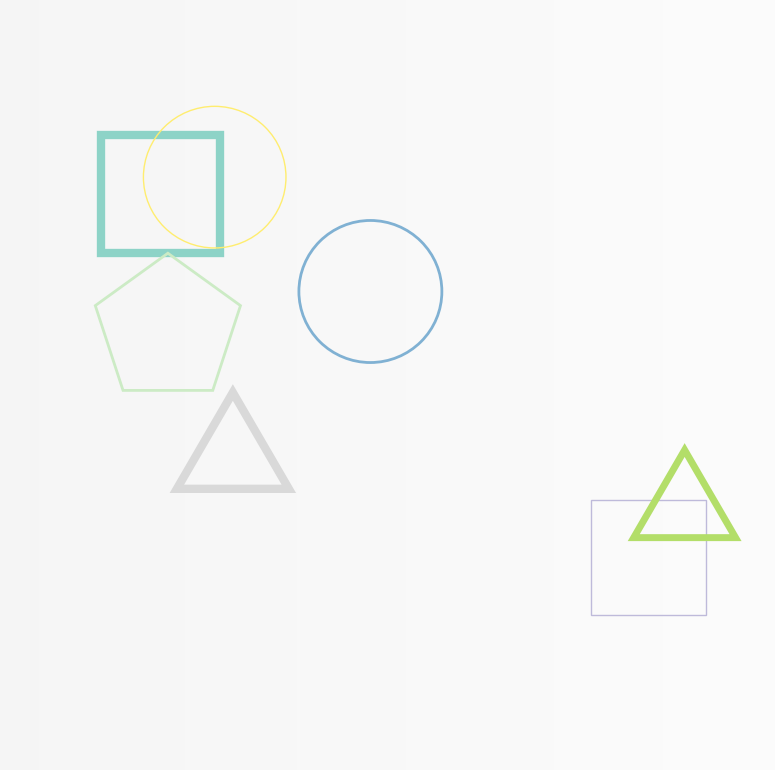[{"shape": "square", "thickness": 3, "radius": 0.38, "center": [0.207, 0.748]}, {"shape": "square", "thickness": 0.5, "radius": 0.37, "center": [0.836, 0.276]}, {"shape": "circle", "thickness": 1, "radius": 0.46, "center": [0.478, 0.621]}, {"shape": "triangle", "thickness": 2.5, "radius": 0.38, "center": [0.883, 0.34]}, {"shape": "triangle", "thickness": 3, "radius": 0.42, "center": [0.3, 0.407]}, {"shape": "pentagon", "thickness": 1, "radius": 0.49, "center": [0.217, 0.573]}, {"shape": "circle", "thickness": 0.5, "radius": 0.46, "center": [0.277, 0.77]}]